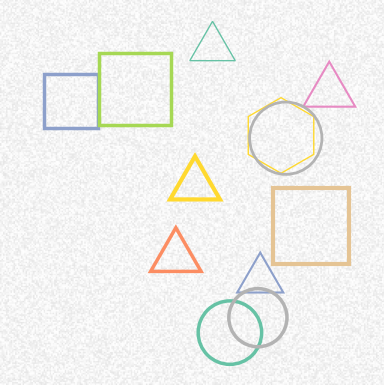[{"shape": "triangle", "thickness": 1, "radius": 0.34, "center": [0.552, 0.877]}, {"shape": "circle", "thickness": 2.5, "radius": 0.41, "center": [0.597, 0.136]}, {"shape": "triangle", "thickness": 2.5, "radius": 0.38, "center": [0.457, 0.333]}, {"shape": "square", "thickness": 2.5, "radius": 0.35, "center": [0.183, 0.737]}, {"shape": "triangle", "thickness": 1.5, "radius": 0.35, "center": [0.676, 0.275]}, {"shape": "triangle", "thickness": 1.5, "radius": 0.39, "center": [0.855, 0.762]}, {"shape": "square", "thickness": 2.5, "radius": 0.47, "center": [0.351, 0.769]}, {"shape": "hexagon", "thickness": 1, "radius": 0.49, "center": [0.73, 0.648]}, {"shape": "triangle", "thickness": 3, "radius": 0.37, "center": [0.507, 0.519]}, {"shape": "square", "thickness": 3, "radius": 0.49, "center": [0.808, 0.413]}, {"shape": "circle", "thickness": 2, "radius": 0.47, "center": [0.742, 0.641]}, {"shape": "circle", "thickness": 2.5, "radius": 0.38, "center": [0.67, 0.175]}]